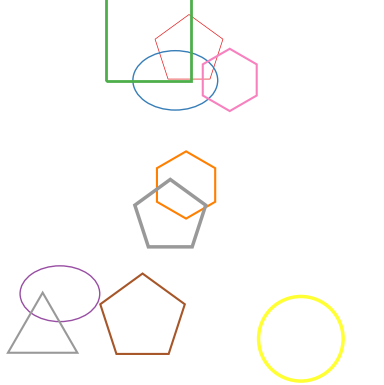[{"shape": "pentagon", "thickness": 0.5, "radius": 0.46, "center": [0.491, 0.87]}, {"shape": "oval", "thickness": 1, "radius": 0.55, "center": [0.455, 0.791]}, {"shape": "square", "thickness": 2, "radius": 0.55, "center": [0.386, 0.9]}, {"shape": "oval", "thickness": 1, "radius": 0.52, "center": [0.156, 0.237]}, {"shape": "hexagon", "thickness": 1.5, "radius": 0.44, "center": [0.483, 0.52]}, {"shape": "circle", "thickness": 2.5, "radius": 0.55, "center": [0.781, 0.12]}, {"shape": "pentagon", "thickness": 1.5, "radius": 0.58, "center": [0.37, 0.174]}, {"shape": "hexagon", "thickness": 1.5, "radius": 0.4, "center": [0.597, 0.792]}, {"shape": "triangle", "thickness": 1.5, "radius": 0.52, "center": [0.111, 0.136]}, {"shape": "pentagon", "thickness": 2.5, "radius": 0.48, "center": [0.442, 0.437]}]